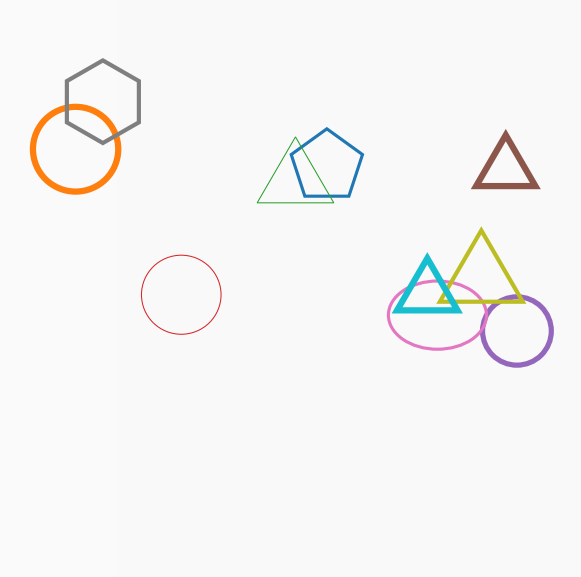[{"shape": "pentagon", "thickness": 1.5, "radius": 0.32, "center": [0.562, 0.712]}, {"shape": "circle", "thickness": 3, "radius": 0.37, "center": [0.13, 0.741]}, {"shape": "triangle", "thickness": 0.5, "radius": 0.38, "center": [0.508, 0.686]}, {"shape": "circle", "thickness": 0.5, "radius": 0.34, "center": [0.312, 0.489]}, {"shape": "circle", "thickness": 2.5, "radius": 0.3, "center": [0.889, 0.426]}, {"shape": "triangle", "thickness": 3, "radius": 0.29, "center": [0.87, 0.706]}, {"shape": "oval", "thickness": 1.5, "radius": 0.42, "center": [0.753, 0.453]}, {"shape": "hexagon", "thickness": 2, "radius": 0.36, "center": [0.177, 0.823]}, {"shape": "triangle", "thickness": 2, "radius": 0.41, "center": [0.828, 0.518]}, {"shape": "triangle", "thickness": 3, "radius": 0.3, "center": [0.735, 0.492]}]